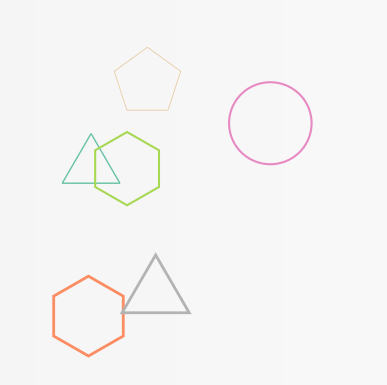[{"shape": "triangle", "thickness": 1, "radius": 0.43, "center": [0.235, 0.567]}, {"shape": "hexagon", "thickness": 2, "radius": 0.52, "center": [0.228, 0.179]}, {"shape": "circle", "thickness": 1.5, "radius": 0.53, "center": [0.698, 0.68]}, {"shape": "hexagon", "thickness": 1.5, "radius": 0.48, "center": [0.328, 0.562]}, {"shape": "pentagon", "thickness": 0.5, "radius": 0.45, "center": [0.381, 0.787]}, {"shape": "triangle", "thickness": 2, "radius": 0.5, "center": [0.402, 0.238]}]